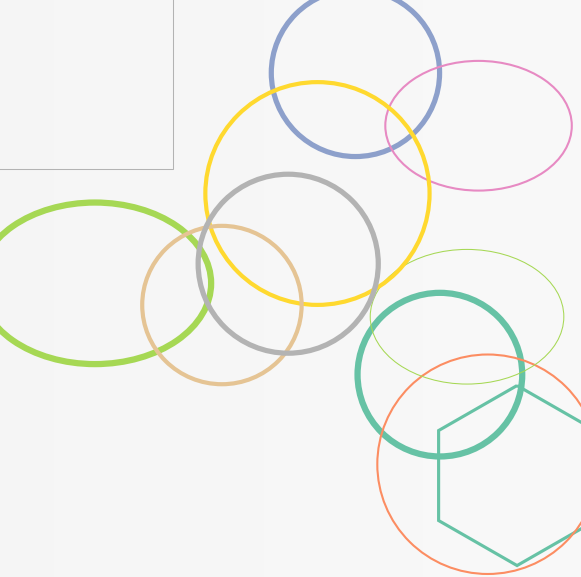[{"shape": "circle", "thickness": 3, "radius": 0.71, "center": [0.757, 0.35]}, {"shape": "hexagon", "thickness": 1.5, "radius": 0.78, "center": [0.89, 0.176]}, {"shape": "circle", "thickness": 1, "radius": 0.95, "center": [0.839, 0.195]}, {"shape": "circle", "thickness": 2.5, "radius": 0.72, "center": [0.612, 0.873]}, {"shape": "oval", "thickness": 1, "radius": 0.8, "center": [0.823, 0.781]}, {"shape": "oval", "thickness": 3, "radius": 1.0, "center": [0.163, 0.509]}, {"shape": "oval", "thickness": 0.5, "radius": 0.83, "center": [0.803, 0.451]}, {"shape": "circle", "thickness": 2, "radius": 0.96, "center": [0.546, 0.664]}, {"shape": "circle", "thickness": 2, "radius": 0.69, "center": [0.382, 0.471]}, {"shape": "circle", "thickness": 2.5, "radius": 0.77, "center": [0.496, 0.542]}, {"shape": "square", "thickness": 0.5, "radius": 0.75, "center": [0.147, 0.857]}]